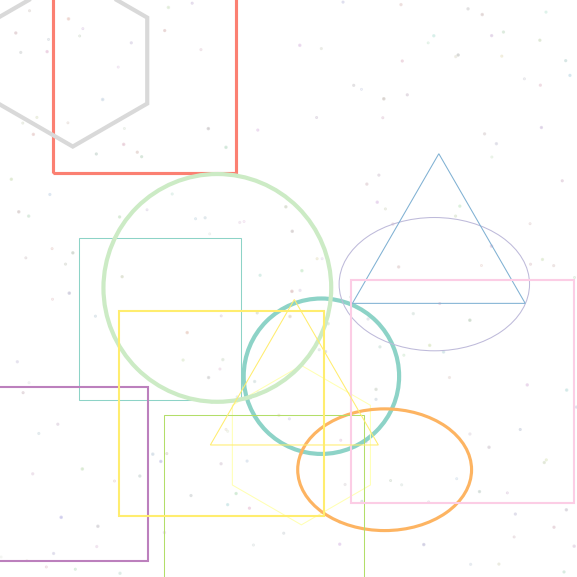[{"shape": "circle", "thickness": 2, "radius": 0.67, "center": [0.557, 0.348]}, {"shape": "square", "thickness": 0.5, "radius": 0.7, "center": [0.277, 0.447]}, {"shape": "hexagon", "thickness": 0.5, "radius": 0.69, "center": [0.522, 0.228]}, {"shape": "oval", "thickness": 0.5, "radius": 0.82, "center": [0.752, 0.507]}, {"shape": "square", "thickness": 1.5, "radius": 0.79, "center": [0.25, 0.857]}, {"shape": "triangle", "thickness": 0.5, "radius": 0.86, "center": [0.76, 0.56]}, {"shape": "oval", "thickness": 1.5, "radius": 0.75, "center": [0.666, 0.186]}, {"shape": "square", "thickness": 0.5, "radius": 0.86, "center": [0.457, 0.108]}, {"shape": "square", "thickness": 1, "radius": 0.96, "center": [0.802, 0.322]}, {"shape": "hexagon", "thickness": 2, "radius": 0.74, "center": [0.126, 0.894]}, {"shape": "square", "thickness": 1, "radius": 0.76, "center": [0.104, 0.179]}, {"shape": "circle", "thickness": 2, "radius": 0.99, "center": [0.376, 0.501]}, {"shape": "triangle", "thickness": 0.5, "radius": 0.84, "center": [0.51, 0.313]}, {"shape": "square", "thickness": 1, "radius": 0.89, "center": [0.384, 0.283]}]